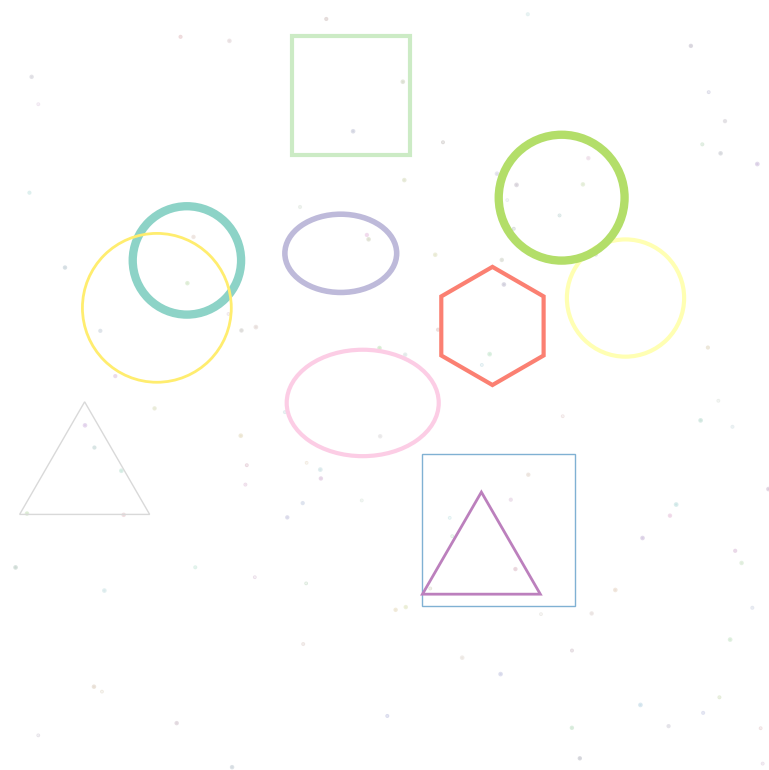[{"shape": "circle", "thickness": 3, "radius": 0.35, "center": [0.243, 0.662]}, {"shape": "circle", "thickness": 1.5, "radius": 0.38, "center": [0.812, 0.613]}, {"shape": "oval", "thickness": 2, "radius": 0.36, "center": [0.443, 0.671]}, {"shape": "hexagon", "thickness": 1.5, "radius": 0.38, "center": [0.64, 0.577]}, {"shape": "square", "thickness": 0.5, "radius": 0.5, "center": [0.647, 0.312]}, {"shape": "circle", "thickness": 3, "radius": 0.41, "center": [0.729, 0.743]}, {"shape": "oval", "thickness": 1.5, "radius": 0.49, "center": [0.471, 0.477]}, {"shape": "triangle", "thickness": 0.5, "radius": 0.49, "center": [0.11, 0.381]}, {"shape": "triangle", "thickness": 1, "radius": 0.44, "center": [0.625, 0.273]}, {"shape": "square", "thickness": 1.5, "radius": 0.39, "center": [0.456, 0.875]}, {"shape": "circle", "thickness": 1, "radius": 0.48, "center": [0.204, 0.6]}]